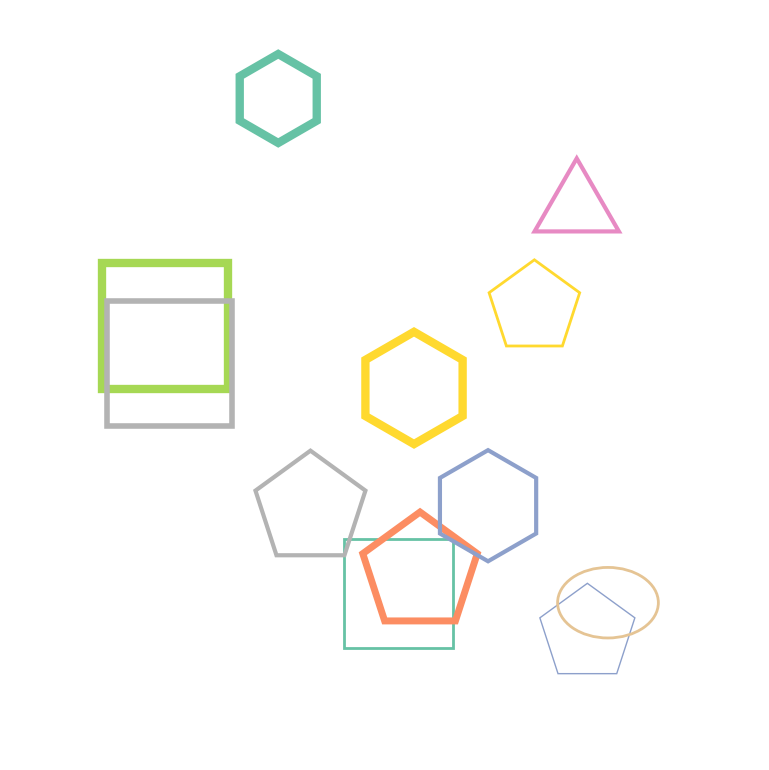[{"shape": "hexagon", "thickness": 3, "radius": 0.29, "center": [0.361, 0.872]}, {"shape": "square", "thickness": 1, "radius": 0.35, "center": [0.518, 0.229]}, {"shape": "pentagon", "thickness": 2.5, "radius": 0.39, "center": [0.546, 0.257]}, {"shape": "hexagon", "thickness": 1.5, "radius": 0.36, "center": [0.634, 0.343]}, {"shape": "pentagon", "thickness": 0.5, "radius": 0.32, "center": [0.763, 0.178]}, {"shape": "triangle", "thickness": 1.5, "radius": 0.32, "center": [0.749, 0.731]}, {"shape": "square", "thickness": 3, "radius": 0.41, "center": [0.214, 0.577]}, {"shape": "pentagon", "thickness": 1, "radius": 0.31, "center": [0.694, 0.601]}, {"shape": "hexagon", "thickness": 3, "radius": 0.36, "center": [0.538, 0.496]}, {"shape": "oval", "thickness": 1, "radius": 0.33, "center": [0.79, 0.217]}, {"shape": "pentagon", "thickness": 1.5, "radius": 0.38, "center": [0.403, 0.34]}, {"shape": "square", "thickness": 2, "radius": 0.41, "center": [0.22, 0.528]}]